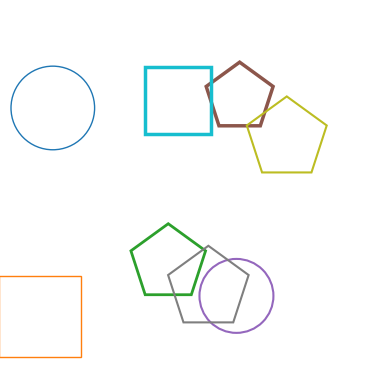[{"shape": "circle", "thickness": 1, "radius": 0.54, "center": [0.137, 0.72]}, {"shape": "square", "thickness": 1, "radius": 0.53, "center": [0.104, 0.177]}, {"shape": "pentagon", "thickness": 2, "radius": 0.51, "center": [0.437, 0.317]}, {"shape": "circle", "thickness": 1.5, "radius": 0.48, "center": [0.614, 0.231]}, {"shape": "pentagon", "thickness": 2.5, "radius": 0.46, "center": [0.622, 0.747]}, {"shape": "pentagon", "thickness": 1.5, "radius": 0.55, "center": [0.541, 0.252]}, {"shape": "pentagon", "thickness": 1.5, "radius": 0.55, "center": [0.745, 0.64]}, {"shape": "square", "thickness": 2.5, "radius": 0.43, "center": [0.463, 0.739]}]